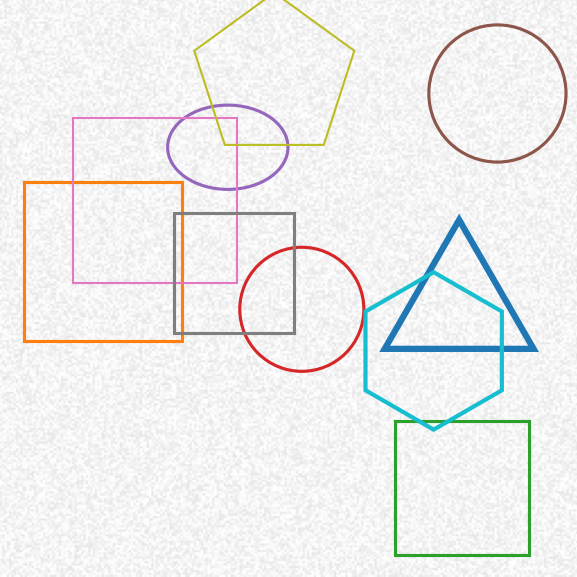[{"shape": "triangle", "thickness": 3, "radius": 0.74, "center": [0.795, 0.47]}, {"shape": "square", "thickness": 1.5, "radius": 0.69, "center": [0.179, 0.546]}, {"shape": "square", "thickness": 1.5, "radius": 0.58, "center": [0.801, 0.153]}, {"shape": "circle", "thickness": 1.5, "radius": 0.54, "center": [0.523, 0.464]}, {"shape": "oval", "thickness": 1.5, "radius": 0.52, "center": [0.394, 0.744]}, {"shape": "circle", "thickness": 1.5, "radius": 0.59, "center": [0.861, 0.837]}, {"shape": "square", "thickness": 1, "radius": 0.71, "center": [0.269, 0.652]}, {"shape": "square", "thickness": 1.5, "radius": 0.52, "center": [0.405, 0.526]}, {"shape": "pentagon", "thickness": 1, "radius": 0.73, "center": [0.475, 0.866]}, {"shape": "hexagon", "thickness": 2, "radius": 0.68, "center": [0.751, 0.392]}]